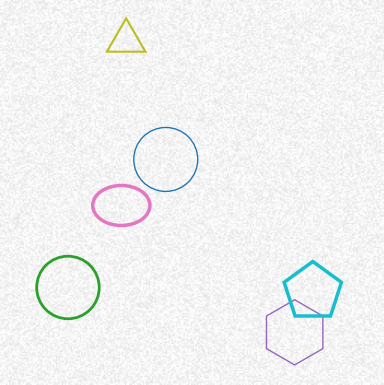[{"shape": "circle", "thickness": 1, "radius": 0.42, "center": [0.431, 0.586]}, {"shape": "circle", "thickness": 2, "radius": 0.41, "center": [0.177, 0.253]}, {"shape": "hexagon", "thickness": 1, "radius": 0.42, "center": [0.765, 0.137]}, {"shape": "oval", "thickness": 2.5, "radius": 0.37, "center": [0.315, 0.466]}, {"shape": "triangle", "thickness": 1.5, "radius": 0.29, "center": [0.328, 0.895]}, {"shape": "pentagon", "thickness": 2.5, "radius": 0.39, "center": [0.812, 0.243]}]